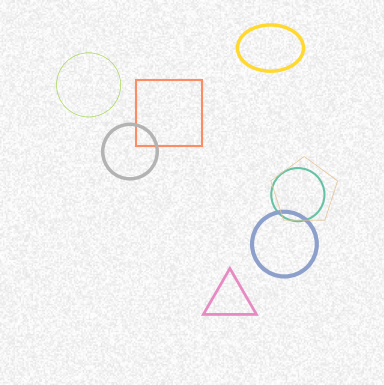[{"shape": "circle", "thickness": 1.5, "radius": 0.35, "center": [0.774, 0.494]}, {"shape": "square", "thickness": 1.5, "radius": 0.43, "center": [0.439, 0.705]}, {"shape": "circle", "thickness": 3, "radius": 0.42, "center": [0.739, 0.366]}, {"shape": "triangle", "thickness": 2, "radius": 0.4, "center": [0.597, 0.223]}, {"shape": "circle", "thickness": 0.5, "radius": 0.42, "center": [0.23, 0.78]}, {"shape": "oval", "thickness": 2.5, "radius": 0.43, "center": [0.703, 0.875]}, {"shape": "pentagon", "thickness": 0.5, "radius": 0.46, "center": [0.79, 0.502]}, {"shape": "circle", "thickness": 2.5, "radius": 0.35, "center": [0.338, 0.606]}]